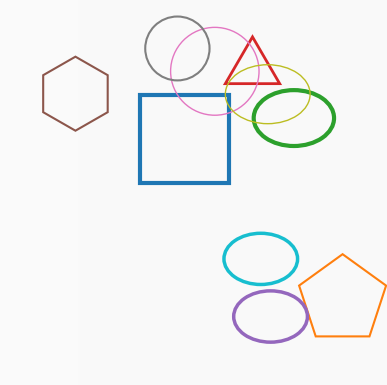[{"shape": "square", "thickness": 3, "radius": 0.57, "center": [0.476, 0.639]}, {"shape": "pentagon", "thickness": 1.5, "radius": 0.59, "center": [0.884, 0.222]}, {"shape": "oval", "thickness": 3, "radius": 0.52, "center": [0.758, 0.693]}, {"shape": "triangle", "thickness": 2, "radius": 0.4, "center": [0.652, 0.823]}, {"shape": "oval", "thickness": 2.5, "radius": 0.48, "center": [0.698, 0.178]}, {"shape": "hexagon", "thickness": 1.5, "radius": 0.48, "center": [0.195, 0.757]}, {"shape": "circle", "thickness": 1, "radius": 0.57, "center": [0.554, 0.815]}, {"shape": "circle", "thickness": 1.5, "radius": 0.41, "center": [0.458, 0.874]}, {"shape": "oval", "thickness": 1, "radius": 0.55, "center": [0.691, 0.755]}, {"shape": "oval", "thickness": 2.5, "radius": 0.47, "center": [0.673, 0.328]}]